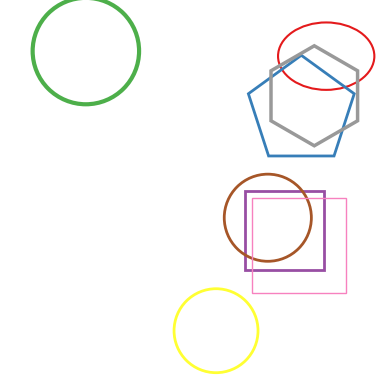[{"shape": "oval", "thickness": 1.5, "radius": 0.63, "center": [0.847, 0.854]}, {"shape": "pentagon", "thickness": 2, "radius": 0.72, "center": [0.783, 0.712]}, {"shape": "circle", "thickness": 3, "radius": 0.69, "center": [0.223, 0.867]}, {"shape": "square", "thickness": 2, "radius": 0.51, "center": [0.738, 0.402]}, {"shape": "circle", "thickness": 2, "radius": 0.55, "center": [0.561, 0.141]}, {"shape": "circle", "thickness": 2, "radius": 0.57, "center": [0.696, 0.434]}, {"shape": "square", "thickness": 1, "radius": 0.62, "center": [0.777, 0.363]}, {"shape": "hexagon", "thickness": 2.5, "radius": 0.65, "center": [0.816, 0.751]}]